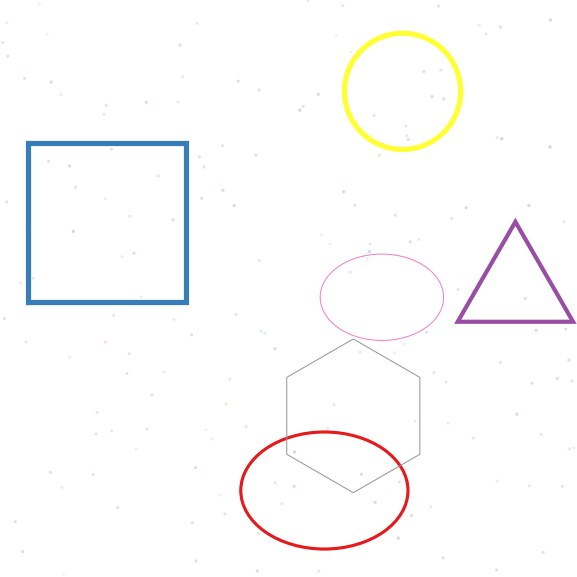[{"shape": "oval", "thickness": 1.5, "radius": 0.72, "center": [0.562, 0.15]}, {"shape": "square", "thickness": 2.5, "radius": 0.69, "center": [0.185, 0.614]}, {"shape": "triangle", "thickness": 2, "radius": 0.58, "center": [0.892, 0.5]}, {"shape": "circle", "thickness": 2.5, "radius": 0.5, "center": [0.697, 0.841]}, {"shape": "oval", "thickness": 0.5, "radius": 0.53, "center": [0.661, 0.484]}, {"shape": "hexagon", "thickness": 0.5, "radius": 0.67, "center": [0.612, 0.279]}]